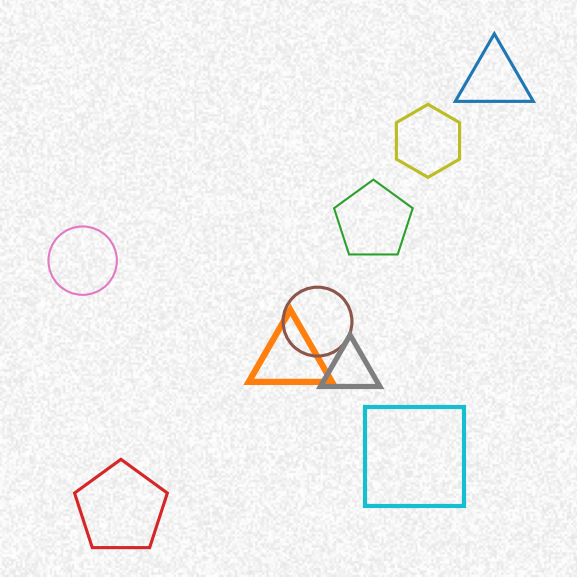[{"shape": "triangle", "thickness": 1.5, "radius": 0.39, "center": [0.856, 0.863]}, {"shape": "triangle", "thickness": 3, "radius": 0.42, "center": [0.503, 0.379]}, {"shape": "pentagon", "thickness": 1, "radius": 0.36, "center": [0.647, 0.616]}, {"shape": "pentagon", "thickness": 1.5, "radius": 0.42, "center": [0.209, 0.119]}, {"shape": "circle", "thickness": 1.5, "radius": 0.3, "center": [0.55, 0.442]}, {"shape": "circle", "thickness": 1, "radius": 0.3, "center": [0.143, 0.548]}, {"shape": "triangle", "thickness": 2.5, "radius": 0.3, "center": [0.606, 0.36]}, {"shape": "hexagon", "thickness": 1.5, "radius": 0.32, "center": [0.741, 0.755]}, {"shape": "square", "thickness": 2, "radius": 0.43, "center": [0.717, 0.208]}]